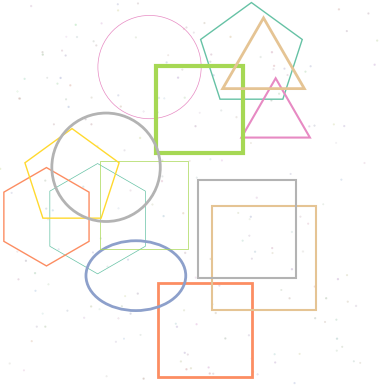[{"shape": "pentagon", "thickness": 1, "radius": 0.69, "center": [0.653, 0.855]}, {"shape": "hexagon", "thickness": 0.5, "radius": 0.72, "center": [0.253, 0.432]}, {"shape": "square", "thickness": 2, "radius": 0.61, "center": [0.533, 0.142]}, {"shape": "hexagon", "thickness": 1, "radius": 0.64, "center": [0.121, 0.437]}, {"shape": "oval", "thickness": 2, "radius": 0.65, "center": [0.353, 0.284]}, {"shape": "circle", "thickness": 0.5, "radius": 0.67, "center": [0.388, 0.826]}, {"shape": "triangle", "thickness": 1.5, "radius": 0.51, "center": [0.716, 0.694]}, {"shape": "square", "thickness": 3, "radius": 0.57, "center": [0.518, 0.715]}, {"shape": "square", "thickness": 0.5, "radius": 0.57, "center": [0.374, 0.468]}, {"shape": "pentagon", "thickness": 1, "radius": 0.64, "center": [0.187, 0.537]}, {"shape": "square", "thickness": 1.5, "radius": 0.67, "center": [0.686, 0.329]}, {"shape": "triangle", "thickness": 2, "radius": 0.61, "center": [0.684, 0.831]}, {"shape": "square", "thickness": 1.5, "radius": 0.63, "center": [0.642, 0.405]}, {"shape": "circle", "thickness": 2, "radius": 0.7, "center": [0.275, 0.566]}]